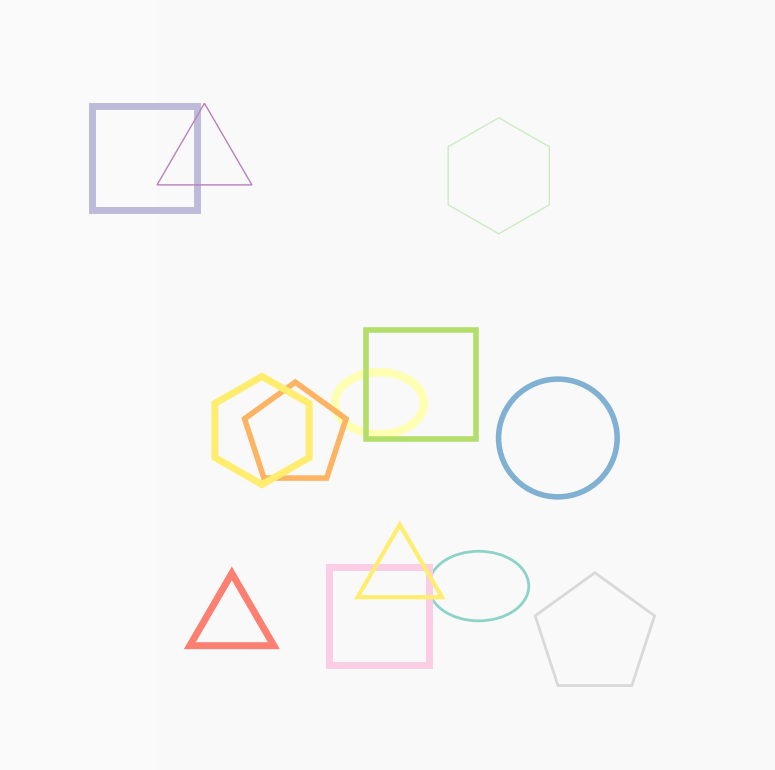[{"shape": "oval", "thickness": 1, "radius": 0.32, "center": [0.618, 0.239]}, {"shape": "oval", "thickness": 3, "radius": 0.29, "center": [0.49, 0.476]}, {"shape": "square", "thickness": 2.5, "radius": 0.34, "center": [0.186, 0.795]}, {"shape": "triangle", "thickness": 2.5, "radius": 0.31, "center": [0.299, 0.193]}, {"shape": "circle", "thickness": 2, "radius": 0.38, "center": [0.72, 0.431]}, {"shape": "pentagon", "thickness": 2, "radius": 0.34, "center": [0.381, 0.435]}, {"shape": "square", "thickness": 2, "radius": 0.35, "center": [0.543, 0.501]}, {"shape": "square", "thickness": 2.5, "radius": 0.32, "center": [0.489, 0.2]}, {"shape": "pentagon", "thickness": 1, "radius": 0.41, "center": [0.768, 0.175]}, {"shape": "triangle", "thickness": 0.5, "radius": 0.35, "center": [0.264, 0.795]}, {"shape": "hexagon", "thickness": 0.5, "radius": 0.38, "center": [0.644, 0.772]}, {"shape": "triangle", "thickness": 1.5, "radius": 0.31, "center": [0.516, 0.256]}, {"shape": "hexagon", "thickness": 2.5, "radius": 0.35, "center": [0.338, 0.441]}]